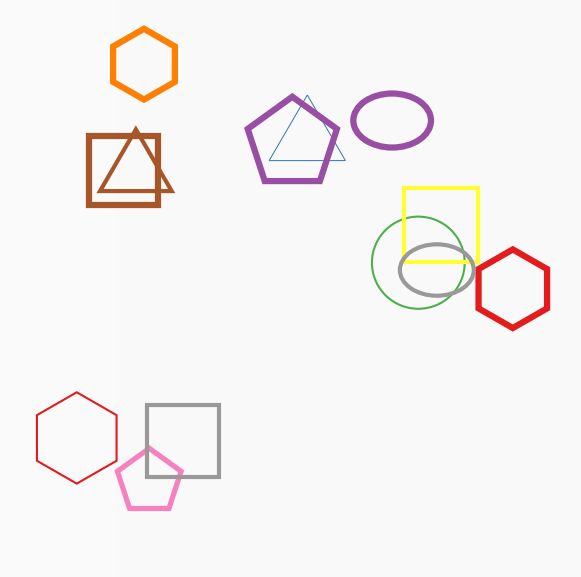[{"shape": "hexagon", "thickness": 1, "radius": 0.4, "center": [0.132, 0.241]}, {"shape": "hexagon", "thickness": 3, "radius": 0.34, "center": [0.882, 0.499]}, {"shape": "triangle", "thickness": 0.5, "radius": 0.38, "center": [0.529, 0.759]}, {"shape": "circle", "thickness": 1, "radius": 0.4, "center": [0.72, 0.544]}, {"shape": "pentagon", "thickness": 3, "radius": 0.4, "center": [0.503, 0.751]}, {"shape": "oval", "thickness": 3, "radius": 0.33, "center": [0.675, 0.79]}, {"shape": "hexagon", "thickness": 3, "radius": 0.31, "center": [0.248, 0.888]}, {"shape": "square", "thickness": 2, "radius": 0.32, "center": [0.759, 0.609]}, {"shape": "triangle", "thickness": 2, "radius": 0.36, "center": [0.234, 0.704]}, {"shape": "square", "thickness": 3, "radius": 0.3, "center": [0.212, 0.704]}, {"shape": "pentagon", "thickness": 2.5, "radius": 0.29, "center": [0.257, 0.165]}, {"shape": "oval", "thickness": 2, "radius": 0.32, "center": [0.752, 0.532]}, {"shape": "square", "thickness": 2, "radius": 0.31, "center": [0.314, 0.235]}]